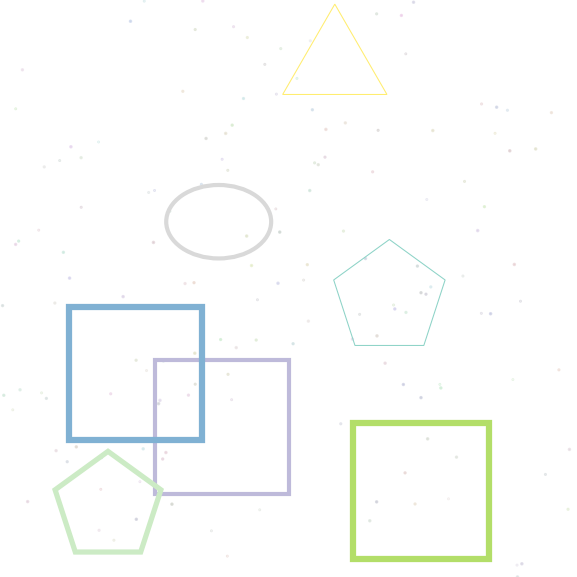[{"shape": "pentagon", "thickness": 0.5, "radius": 0.51, "center": [0.674, 0.483]}, {"shape": "square", "thickness": 2, "radius": 0.58, "center": [0.384, 0.26]}, {"shape": "square", "thickness": 3, "radius": 0.57, "center": [0.235, 0.352]}, {"shape": "square", "thickness": 3, "radius": 0.59, "center": [0.729, 0.149]}, {"shape": "oval", "thickness": 2, "radius": 0.45, "center": [0.379, 0.615]}, {"shape": "pentagon", "thickness": 2.5, "radius": 0.48, "center": [0.187, 0.121]}, {"shape": "triangle", "thickness": 0.5, "radius": 0.52, "center": [0.58, 0.888]}]